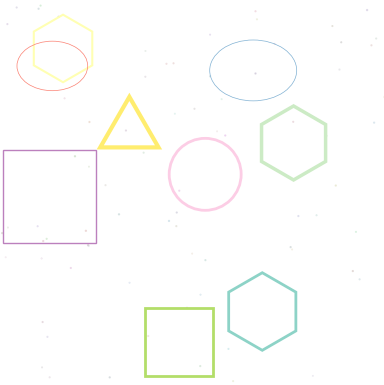[{"shape": "hexagon", "thickness": 2, "radius": 0.5, "center": [0.681, 0.191]}, {"shape": "hexagon", "thickness": 1.5, "radius": 0.44, "center": [0.164, 0.874]}, {"shape": "oval", "thickness": 0.5, "radius": 0.46, "center": [0.136, 0.829]}, {"shape": "oval", "thickness": 0.5, "radius": 0.56, "center": [0.658, 0.817]}, {"shape": "square", "thickness": 2, "radius": 0.44, "center": [0.466, 0.112]}, {"shape": "circle", "thickness": 2, "radius": 0.47, "center": [0.533, 0.547]}, {"shape": "square", "thickness": 1, "radius": 0.6, "center": [0.129, 0.49]}, {"shape": "hexagon", "thickness": 2.5, "radius": 0.48, "center": [0.763, 0.629]}, {"shape": "triangle", "thickness": 3, "radius": 0.44, "center": [0.336, 0.661]}]